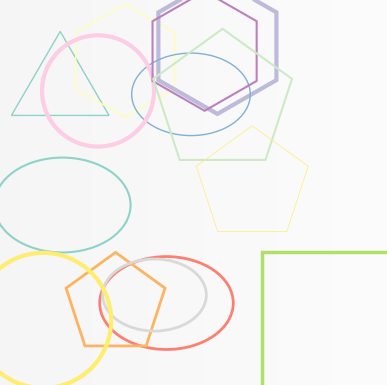[{"shape": "oval", "thickness": 1.5, "radius": 0.88, "center": [0.161, 0.467]}, {"shape": "triangle", "thickness": 1, "radius": 0.73, "center": [0.155, 0.773]}, {"shape": "hexagon", "thickness": 1, "radius": 0.73, "center": [0.323, 0.842]}, {"shape": "hexagon", "thickness": 3, "radius": 0.88, "center": [0.561, 0.88]}, {"shape": "oval", "thickness": 2, "radius": 0.86, "center": [0.43, 0.213]}, {"shape": "oval", "thickness": 1, "radius": 0.77, "center": [0.493, 0.755]}, {"shape": "pentagon", "thickness": 2, "radius": 0.67, "center": [0.298, 0.21]}, {"shape": "square", "thickness": 2.5, "radius": 0.91, "center": [0.858, 0.164]}, {"shape": "circle", "thickness": 3, "radius": 0.72, "center": [0.253, 0.764]}, {"shape": "oval", "thickness": 2, "radius": 0.67, "center": [0.399, 0.234]}, {"shape": "hexagon", "thickness": 1.5, "radius": 0.78, "center": [0.528, 0.867]}, {"shape": "pentagon", "thickness": 1.5, "radius": 0.94, "center": [0.574, 0.737]}, {"shape": "circle", "thickness": 3, "radius": 0.88, "center": [0.111, 0.168]}, {"shape": "pentagon", "thickness": 0.5, "radius": 0.76, "center": [0.651, 0.521]}]